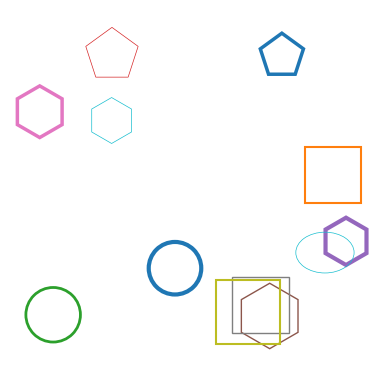[{"shape": "pentagon", "thickness": 2.5, "radius": 0.29, "center": [0.732, 0.855]}, {"shape": "circle", "thickness": 3, "radius": 0.34, "center": [0.455, 0.303]}, {"shape": "square", "thickness": 1.5, "radius": 0.37, "center": [0.864, 0.545]}, {"shape": "circle", "thickness": 2, "radius": 0.35, "center": [0.138, 0.182]}, {"shape": "pentagon", "thickness": 0.5, "radius": 0.36, "center": [0.291, 0.857]}, {"shape": "hexagon", "thickness": 3, "radius": 0.31, "center": [0.899, 0.373]}, {"shape": "hexagon", "thickness": 1, "radius": 0.42, "center": [0.7, 0.179]}, {"shape": "hexagon", "thickness": 2.5, "radius": 0.34, "center": [0.103, 0.71]}, {"shape": "square", "thickness": 1, "radius": 0.36, "center": [0.677, 0.209]}, {"shape": "square", "thickness": 1.5, "radius": 0.42, "center": [0.645, 0.191]}, {"shape": "hexagon", "thickness": 0.5, "radius": 0.3, "center": [0.29, 0.687]}, {"shape": "oval", "thickness": 0.5, "radius": 0.38, "center": [0.844, 0.344]}]